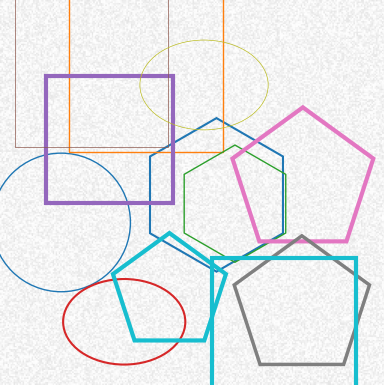[{"shape": "circle", "thickness": 1, "radius": 0.9, "center": [0.159, 0.422]}, {"shape": "hexagon", "thickness": 1.5, "radius": 1.0, "center": [0.562, 0.494]}, {"shape": "square", "thickness": 1, "radius": 1.0, "center": [0.379, 0.805]}, {"shape": "hexagon", "thickness": 1, "radius": 0.76, "center": [0.61, 0.471]}, {"shape": "oval", "thickness": 1.5, "radius": 0.79, "center": [0.323, 0.164]}, {"shape": "square", "thickness": 3, "radius": 0.82, "center": [0.284, 0.638]}, {"shape": "square", "thickness": 0.5, "radius": 0.99, "center": [0.238, 0.816]}, {"shape": "pentagon", "thickness": 3, "radius": 0.96, "center": [0.787, 0.529]}, {"shape": "pentagon", "thickness": 2.5, "radius": 0.92, "center": [0.784, 0.203]}, {"shape": "oval", "thickness": 0.5, "radius": 0.83, "center": [0.53, 0.779]}, {"shape": "square", "thickness": 3, "radius": 0.94, "center": [0.737, 0.142]}, {"shape": "pentagon", "thickness": 3, "radius": 0.77, "center": [0.44, 0.24]}]